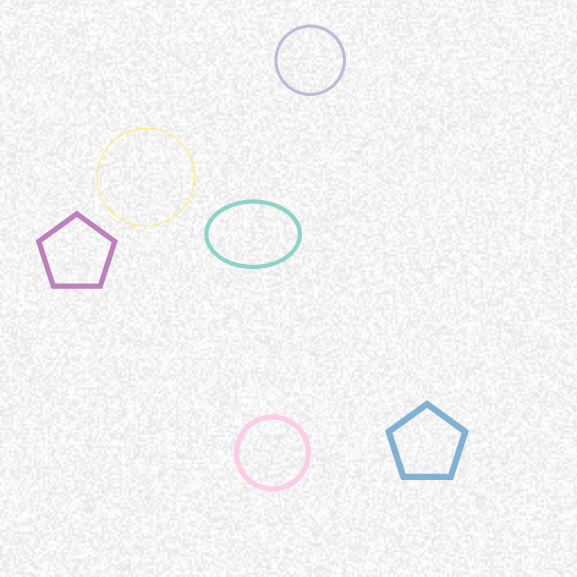[{"shape": "oval", "thickness": 2, "radius": 0.41, "center": [0.438, 0.594]}, {"shape": "circle", "thickness": 1.5, "radius": 0.3, "center": [0.537, 0.895]}, {"shape": "pentagon", "thickness": 3, "radius": 0.35, "center": [0.739, 0.23]}, {"shape": "circle", "thickness": 2.5, "radius": 0.31, "center": [0.472, 0.215]}, {"shape": "pentagon", "thickness": 2.5, "radius": 0.35, "center": [0.133, 0.56]}, {"shape": "circle", "thickness": 0.5, "radius": 0.42, "center": [0.253, 0.693]}]